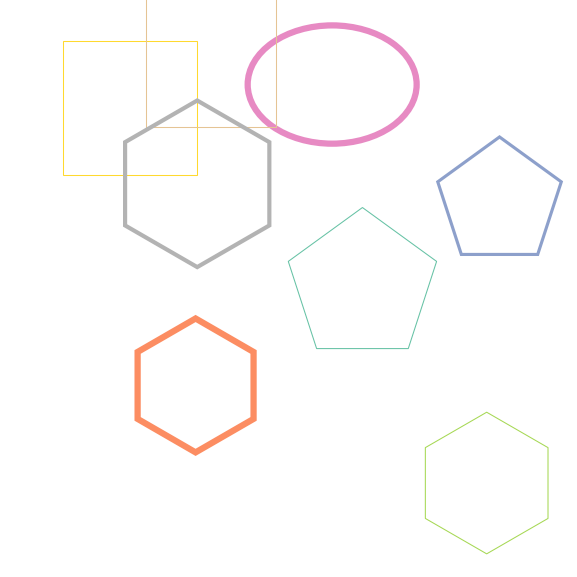[{"shape": "pentagon", "thickness": 0.5, "radius": 0.68, "center": [0.628, 0.505]}, {"shape": "hexagon", "thickness": 3, "radius": 0.58, "center": [0.339, 0.332]}, {"shape": "pentagon", "thickness": 1.5, "radius": 0.56, "center": [0.865, 0.65]}, {"shape": "oval", "thickness": 3, "radius": 0.73, "center": [0.575, 0.853]}, {"shape": "hexagon", "thickness": 0.5, "radius": 0.61, "center": [0.843, 0.163]}, {"shape": "square", "thickness": 0.5, "radius": 0.58, "center": [0.226, 0.812]}, {"shape": "square", "thickness": 0.5, "radius": 0.56, "center": [0.365, 0.893]}, {"shape": "hexagon", "thickness": 2, "radius": 0.72, "center": [0.342, 0.681]}]